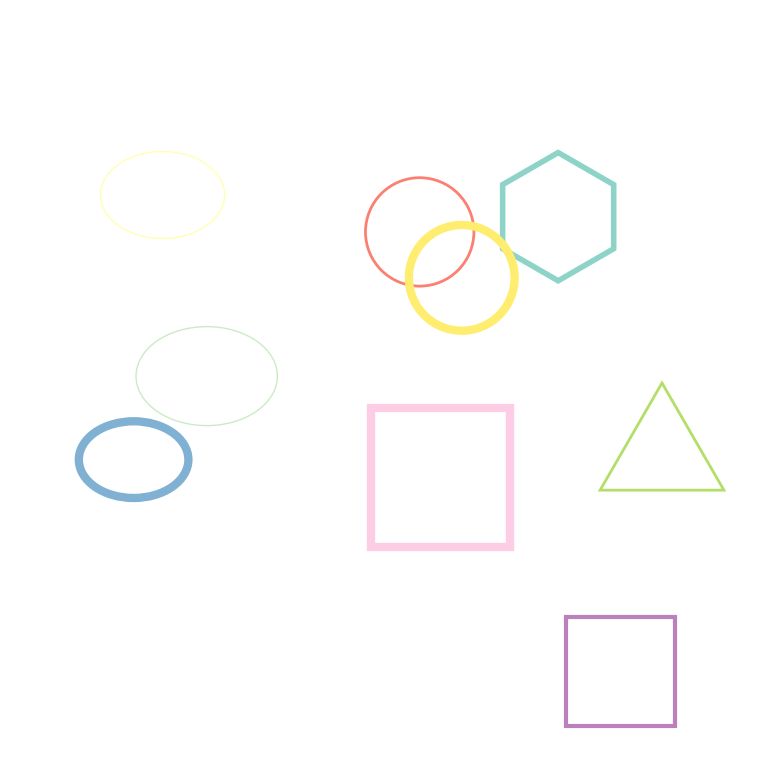[{"shape": "hexagon", "thickness": 2, "radius": 0.42, "center": [0.725, 0.719]}, {"shape": "oval", "thickness": 0.5, "radius": 0.4, "center": [0.211, 0.747]}, {"shape": "circle", "thickness": 1, "radius": 0.35, "center": [0.545, 0.699]}, {"shape": "oval", "thickness": 3, "radius": 0.36, "center": [0.174, 0.403]}, {"shape": "triangle", "thickness": 1, "radius": 0.46, "center": [0.86, 0.41]}, {"shape": "square", "thickness": 3, "radius": 0.45, "center": [0.572, 0.38]}, {"shape": "square", "thickness": 1.5, "radius": 0.35, "center": [0.806, 0.128]}, {"shape": "oval", "thickness": 0.5, "radius": 0.46, "center": [0.268, 0.512]}, {"shape": "circle", "thickness": 3, "radius": 0.34, "center": [0.6, 0.639]}]